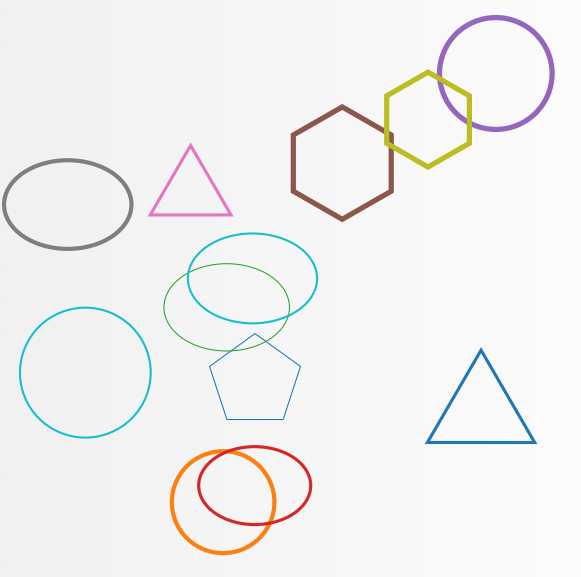[{"shape": "pentagon", "thickness": 0.5, "radius": 0.41, "center": [0.439, 0.339]}, {"shape": "triangle", "thickness": 1.5, "radius": 0.53, "center": [0.828, 0.286]}, {"shape": "circle", "thickness": 2, "radius": 0.44, "center": [0.384, 0.13]}, {"shape": "oval", "thickness": 0.5, "radius": 0.54, "center": [0.39, 0.467]}, {"shape": "oval", "thickness": 1.5, "radius": 0.48, "center": [0.438, 0.158]}, {"shape": "circle", "thickness": 2.5, "radius": 0.48, "center": [0.853, 0.872]}, {"shape": "hexagon", "thickness": 2.5, "radius": 0.49, "center": [0.589, 0.717]}, {"shape": "triangle", "thickness": 1.5, "radius": 0.4, "center": [0.328, 0.667]}, {"shape": "oval", "thickness": 2, "radius": 0.55, "center": [0.117, 0.645]}, {"shape": "hexagon", "thickness": 2.5, "radius": 0.41, "center": [0.736, 0.792]}, {"shape": "circle", "thickness": 1, "radius": 0.56, "center": [0.147, 0.354]}, {"shape": "oval", "thickness": 1, "radius": 0.56, "center": [0.434, 0.517]}]